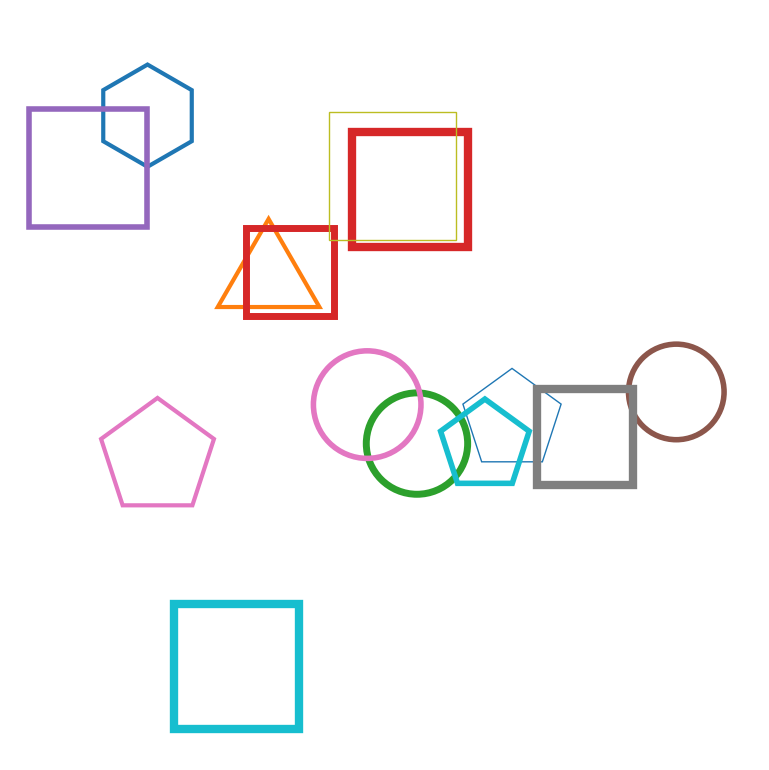[{"shape": "hexagon", "thickness": 1.5, "radius": 0.33, "center": [0.192, 0.85]}, {"shape": "pentagon", "thickness": 0.5, "radius": 0.34, "center": [0.665, 0.454]}, {"shape": "triangle", "thickness": 1.5, "radius": 0.38, "center": [0.349, 0.639]}, {"shape": "circle", "thickness": 2.5, "radius": 0.33, "center": [0.542, 0.424]}, {"shape": "square", "thickness": 3, "radius": 0.38, "center": [0.532, 0.754]}, {"shape": "square", "thickness": 2.5, "radius": 0.29, "center": [0.377, 0.647]}, {"shape": "square", "thickness": 2, "radius": 0.38, "center": [0.114, 0.782]}, {"shape": "circle", "thickness": 2, "radius": 0.31, "center": [0.878, 0.491]}, {"shape": "circle", "thickness": 2, "radius": 0.35, "center": [0.477, 0.475]}, {"shape": "pentagon", "thickness": 1.5, "radius": 0.39, "center": [0.205, 0.406]}, {"shape": "square", "thickness": 3, "radius": 0.31, "center": [0.76, 0.432]}, {"shape": "square", "thickness": 0.5, "radius": 0.41, "center": [0.51, 0.772]}, {"shape": "pentagon", "thickness": 2, "radius": 0.3, "center": [0.63, 0.421]}, {"shape": "square", "thickness": 3, "radius": 0.41, "center": [0.308, 0.135]}]